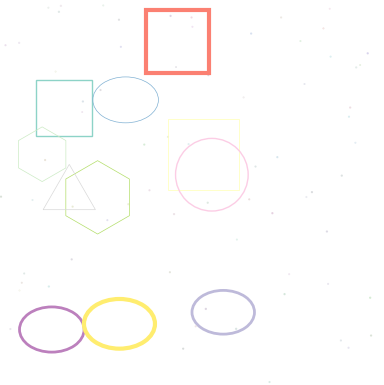[{"shape": "square", "thickness": 1, "radius": 0.36, "center": [0.165, 0.72]}, {"shape": "square", "thickness": 0.5, "radius": 0.46, "center": [0.529, 0.599]}, {"shape": "oval", "thickness": 2, "radius": 0.41, "center": [0.58, 0.189]}, {"shape": "square", "thickness": 3, "radius": 0.41, "center": [0.46, 0.891]}, {"shape": "oval", "thickness": 0.5, "radius": 0.43, "center": [0.326, 0.741]}, {"shape": "hexagon", "thickness": 0.5, "radius": 0.48, "center": [0.254, 0.487]}, {"shape": "circle", "thickness": 1, "radius": 0.47, "center": [0.55, 0.546]}, {"shape": "triangle", "thickness": 0.5, "radius": 0.39, "center": [0.18, 0.495]}, {"shape": "oval", "thickness": 2, "radius": 0.42, "center": [0.135, 0.144]}, {"shape": "hexagon", "thickness": 0.5, "radius": 0.36, "center": [0.11, 0.599]}, {"shape": "oval", "thickness": 3, "radius": 0.46, "center": [0.31, 0.159]}]